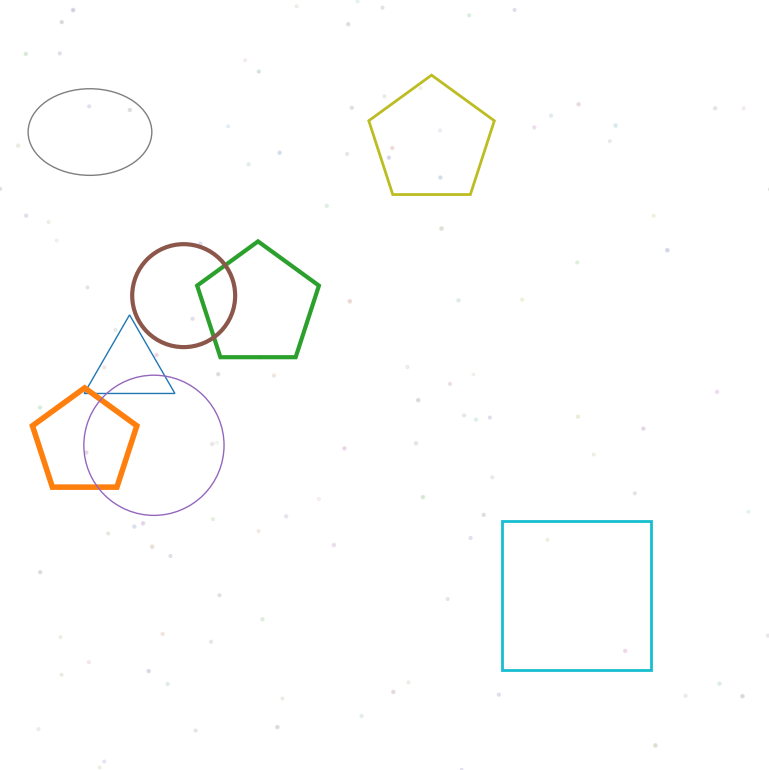[{"shape": "triangle", "thickness": 0.5, "radius": 0.34, "center": [0.168, 0.523]}, {"shape": "pentagon", "thickness": 2, "radius": 0.36, "center": [0.11, 0.425]}, {"shape": "pentagon", "thickness": 1.5, "radius": 0.42, "center": [0.335, 0.603]}, {"shape": "circle", "thickness": 0.5, "radius": 0.46, "center": [0.2, 0.422]}, {"shape": "circle", "thickness": 1.5, "radius": 0.33, "center": [0.239, 0.616]}, {"shape": "oval", "thickness": 0.5, "radius": 0.4, "center": [0.117, 0.829]}, {"shape": "pentagon", "thickness": 1, "radius": 0.43, "center": [0.56, 0.817]}, {"shape": "square", "thickness": 1, "radius": 0.48, "center": [0.748, 0.227]}]